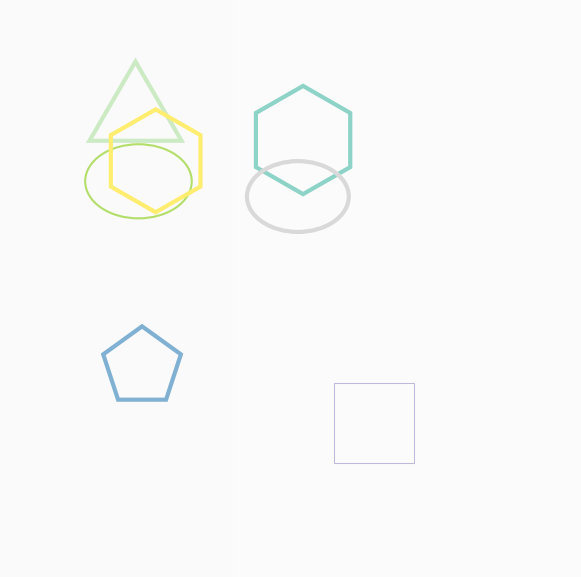[{"shape": "hexagon", "thickness": 2, "radius": 0.47, "center": [0.521, 0.757]}, {"shape": "square", "thickness": 0.5, "radius": 0.34, "center": [0.643, 0.267]}, {"shape": "pentagon", "thickness": 2, "radius": 0.35, "center": [0.244, 0.364]}, {"shape": "oval", "thickness": 1, "radius": 0.46, "center": [0.238, 0.685]}, {"shape": "oval", "thickness": 2, "radius": 0.44, "center": [0.512, 0.659]}, {"shape": "triangle", "thickness": 2, "radius": 0.46, "center": [0.233, 0.801]}, {"shape": "hexagon", "thickness": 2, "radius": 0.45, "center": [0.268, 0.721]}]